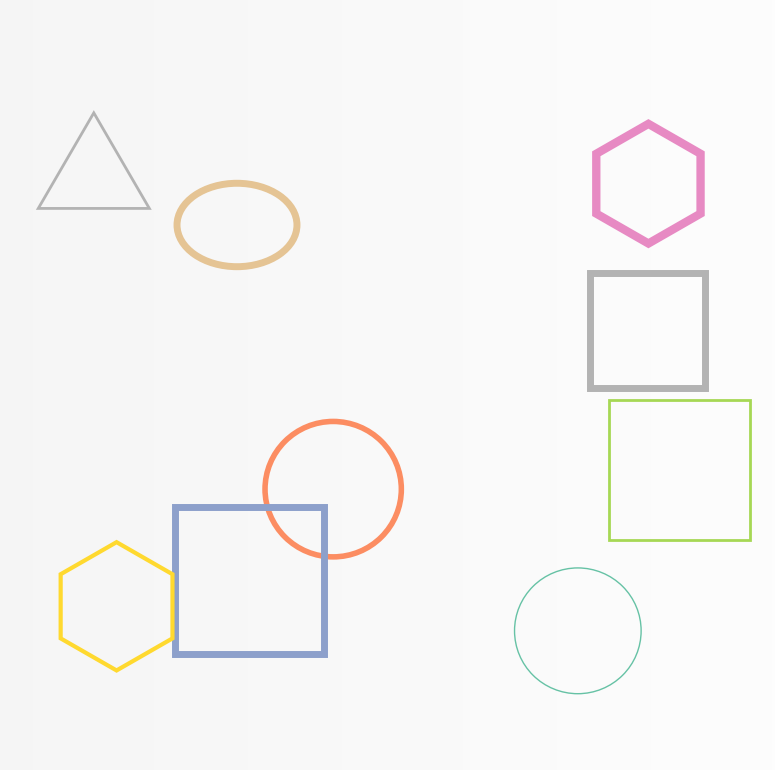[{"shape": "circle", "thickness": 0.5, "radius": 0.41, "center": [0.746, 0.181]}, {"shape": "circle", "thickness": 2, "radius": 0.44, "center": [0.43, 0.365]}, {"shape": "square", "thickness": 2.5, "radius": 0.48, "center": [0.322, 0.246]}, {"shape": "hexagon", "thickness": 3, "radius": 0.39, "center": [0.837, 0.761]}, {"shape": "square", "thickness": 1, "radius": 0.46, "center": [0.877, 0.39]}, {"shape": "hexagon", "thickness": 1.5, "radius": 0.42, "center": [0.15, 0.213]}, {"shape": "oval", "thickness": 2.5, "radius": 0.39, "center": [0.306, 0.708]}, {"shape": "triangle", "thickness": 1, "radius": 0.41, "center": [0.121, 0.771]}, {"shape": "square", "thickness": 2.5, "radius": 0.37, "center": [0.835, 0.571]}]